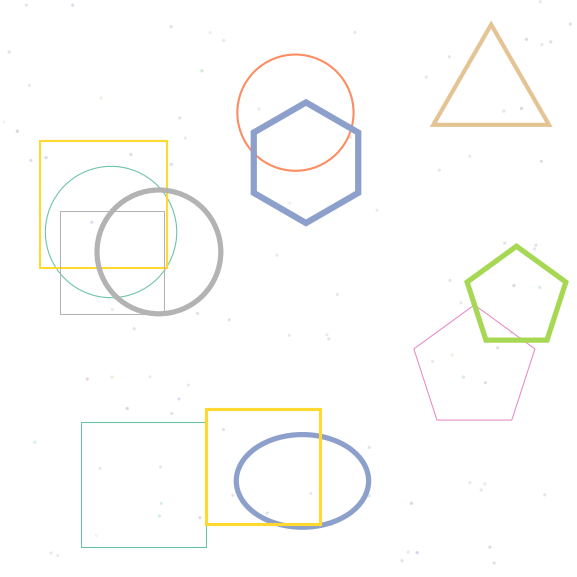[{"shape": "circle", "thickness": 0.5, "radius": 0.57, "center": [0.192, 0.597]}, {"shape": "square", "thickness": 0.5, "radius": 0.54, "center": [0.248, 0.16]}, {"shape": "circle", "thickness": 1, "radius": 0.5, "center": [0.512, 0.804]}, {"shape": "oval", "thickness": 2.5, "radius": 0.57, "center": [0.524, 0.166]}, {"shape": "hexagon", "thickness": 3, "radius": 0.52, "center": [0.53, 0.717]}, {"shape": "pentagon", "thickness": 0.5, "radius": 0.55, "center": [0.821, 0.361]}, {"shape": "pentagon", "thickness": 2.5, "radius": 0.45, "center": [0.894, 0.483]}, {"shape": "square", "thickness": 1.5, "radius": 0.49, "center": [0.455, 0.191]}, {"shape": "square", "thickness": 1, "radius": 0.55, "center": [0.179, 0.645]}, {"shape": "triangle", "thickness": 2, "radius": 0.58, "center": [0.851, 0.841]}, {"shape": "square", "thickness": 0.5, "radius": 0.45, "center": [0.194, 0.544]}, {"shape": "circle", "thickness": 2.5, "radius": 0.54, "center": [0.275, 0.563]}]